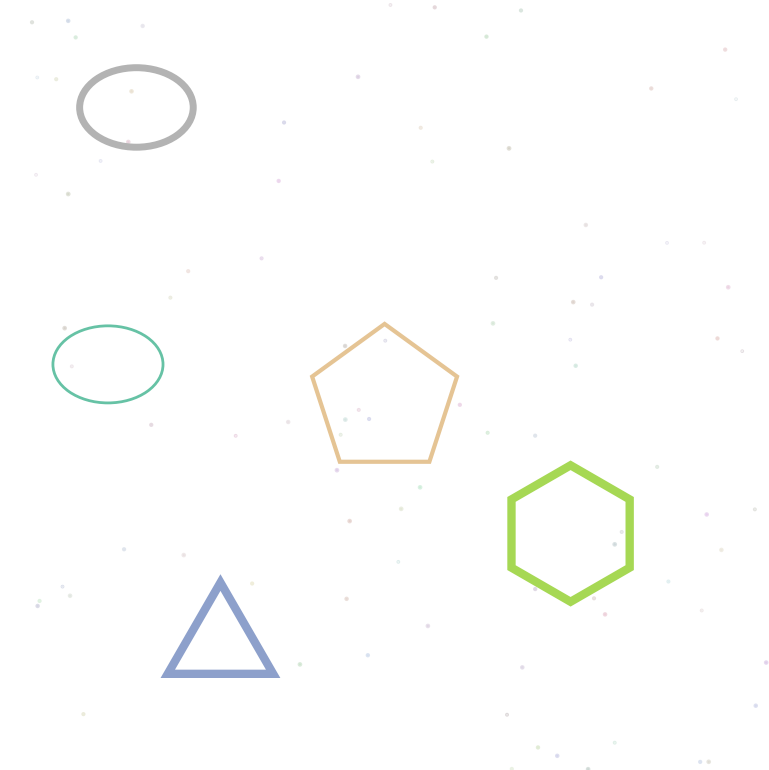[{"shape": "oval", "thickness": 1, "radius": 0.36, "center": [0.14, 0.527]}, {"shape": "triangle", "thickness": 3, "radius": 0.4, "center": [0.286, 0.164]}, {"shape": "hexagon", "thickness": 3, "radius": 0.44, "center": [0.741, 0.307]}, {"shape": "pentagon", "thickness": 1.5, "radius": 0.49, "center": [0.499, 0.48]}, {"shape": "oval", "thickness": 2.5, "radius": 0.37, "center": [0.177, 0.86]}]